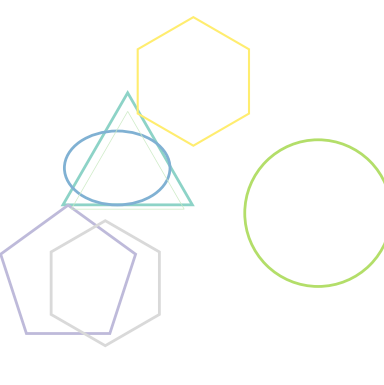[{"shape": "triangle", "thickness": 2, "radius": 0.97, "center": [0.332, 0.565]}, {"shape": "pentagon", "thickness": 2, "radius": 0.92, "center": [0.177, 0.283]}, {"shape": "oval", "thickness": 2, "radius": 0.69, "center": [0.304, 0.564]}, {"shape": "circle", "thickness": 2, "radius": 0.95, "center": [0.826, 0.446]}, {"shape": "hexagon", "thickness": 2, "radius": 0.81, "center": [0.273, 0.264]}, {"shape": "triangle", "thickness": 0.5, "radius": 0.85, "center": [0.332, 0.541]}, {"shape": "hexagon", "thickness": 1.5, "radius": 0.83, "center": [0.502, 0.789]}]